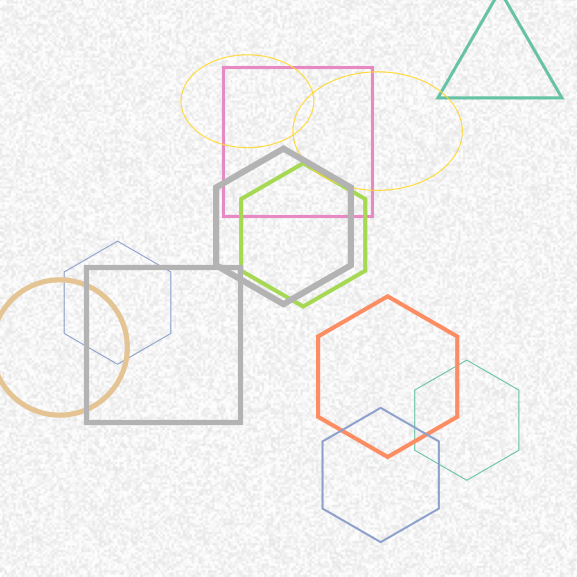[{"shape": "triangle", "thickness": 1.5, "radius": 0.62, "center": [0.866, 0.892]}, {"shape": "hexagon", "thickness": 0.5, "radius": 0.52, "center": [0.808, 0.272]}, {"shape": "hexagon", "thickness": 2, "radius": 0.7, "center": [0.671, 0.347]}, {"shape": "hexagon", "thickness": 0.5, "radius": 0.53, "center": [0.203, 0.475]}, {"shape": "hexagon", "thickness": 1, "radius": 0.58, "center": [0.659, 0.177]}, {"shape": "square", "thickness": 1.5, "radius": 0.65, "center": [0.515, 0.754]}, {"shape": "hexagon", "thickness": 2, "radius": 0.62, "center": [0.525, 0.592]}, {"shape": "oval", "thickness": 0.5, "radius": 0.73, "center": [0.654, 0.772]}, {"shape": "oval", "thickness": 0.5, "radius": 0.57, "center": [0.428, 0.824]}, {"shape": "circle", "thickness": 2.5, "radius": 0.59, "center": [0.103, 0.397]}, {"shape": "hexagon", "thickness": 3, "radius": 0.67, "center": [0.491, 0.607]}, {"shape": "square", "thickness": 2.5, "radius": 0.67, "center": [0.282, 0.402]}]